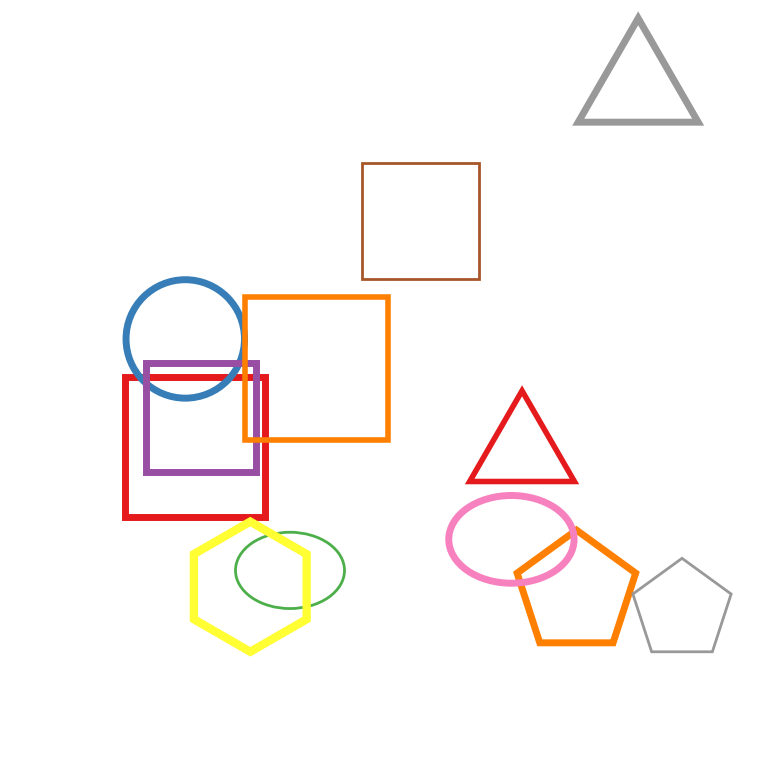[{"shape": "triangle", "thickness": 2, "radius": 0.39, "center": [0.678, 0.414]}, {"shape": "square", "thickness": 2.5, "radius": 0.46, "center": [0.253, 0.42]}, {"shape": "circle", "thickness": 2.5, "radius": 0.38, "center": [0.241, 0.56]}, {"shape": "oval", "thickness": 1, "radius": 0.35, "center": [0.377, 0.259]}, {"shape": "square", "thickness": 2.5, "radius": 0.36, "center": [0.261, 0.458]}, {"shape": "square", "thickness": 2, "radius": 0.46, "center": [0.411, 0.522]}, {"shape": "pentagon", "thickness": 2.5, "radius": 0.4, "center": [0.749, 0.231]}, {"shape": "hexagon", "thickness": 3, "radius": 0.42, "center": [0.325, 0.238]}, {"shape": "square", "thickness": 1, "radius": 0.38, "center": [0.546, 0.713]}, {"shape": "oval", "thickness": 2.5, "radius": 0.41, "center": [0.664, 0.3]}, {"shape": "triangle", "thickness": 2.5, "radius": 0.45, "center": [0.829, 0.886]}, {"shape": "pentagon", "thickness": 1, "radius": 0.34, "center": [0.886, 0.208]}]